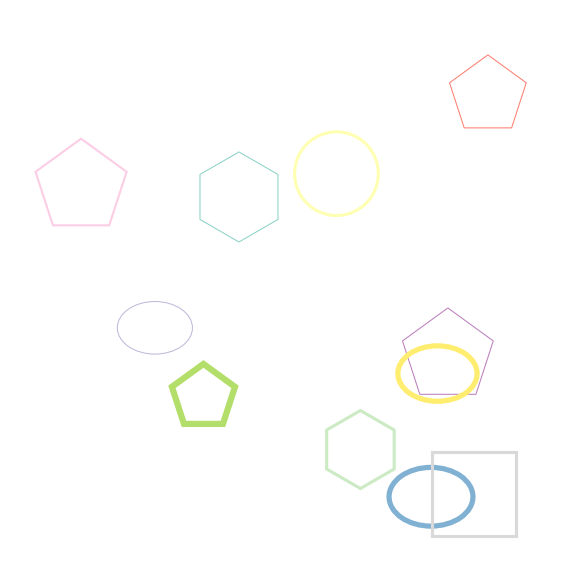[{"shape": "hexagon", "thickness": 0.5, "radius": 0.39, "center": [0.414, 0.658]}, {"shape": "circle", "thickness": 1.5, "radius": 0.36, "center": [0.583, 0.698]}, {"shape": "oval", "thickness": 0.5, "radius": 0.33, "center": [0.268, 0.432]}, {"shape": "pentagon", "thickness": 0.5, "radius": 0.35, "center": [0.845, 0.834]}, {"shape": "oval", "thickness": 2.5, "radius": 0.36, "center": [0.746, 0.139]}, {"shape": "pentagon", "thickness": 3, "radius": 0.29, "center": [0.352, 0.312]}, {"shape": "pentagon", "thickness": 1, "radius": 0.41, "center": [0.14, 0.676]}, {"shape": "square", "thickness": 1.5, "radius": 0.37, "center": [0.821, 0.143]}, {"shape": "pentagon", "thickness": 0.5, "radius": 0.41, "center": [0.776, 0.383]}, {"shape": "hexagon", "thickness": 1.5, "radius": 0.34, "center": [0.624, 0.221]}, {"shape": "oval", "thickness": 2.5, "radius": 0.34, "center": [0.758, 0.352]}]